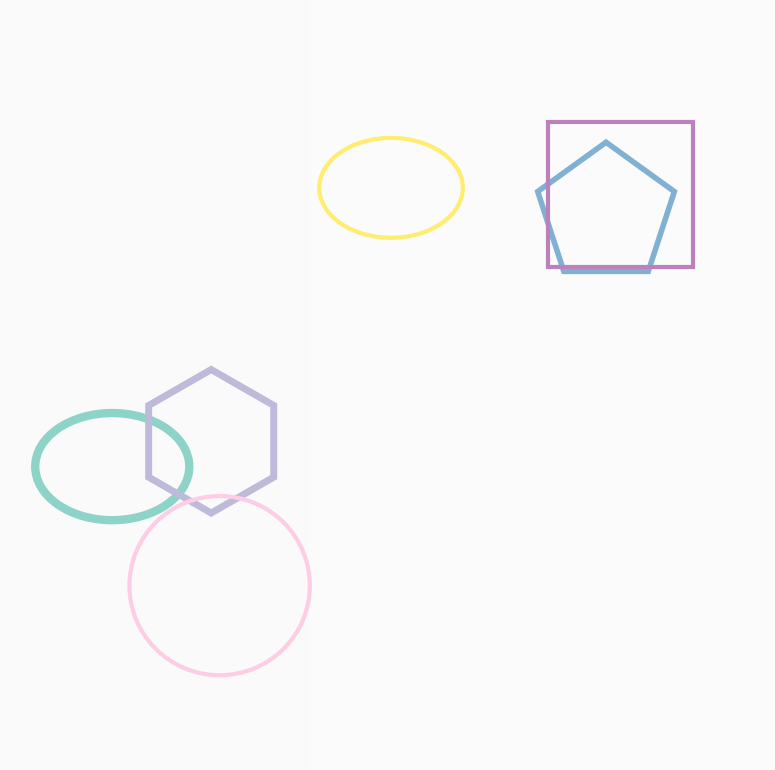[{"shape": "oval", "thickness": 3, "radius": 0.5, "center": [0.145, 0.394]}, {"shape": "hexagon", "thickness": 2.5, "radius": 0.47, "center": [0.273, 0.427]}, {"shape": "pentagon", "thickness": 2, "radius": 0.46, "center": [0.782, 0.723]}, {"shape": "circle", "thickness": 1.5, "radius": 0.58, "center": [0.283, 0.239]}, {"shape": "square", "thickness": 1.5, "radius": 0.47, "center": [0.8, 0.748]}, {"shape": "oval", "thickness": 1.5, "radius": 0.46, "center": [0.505, 0.756]}]